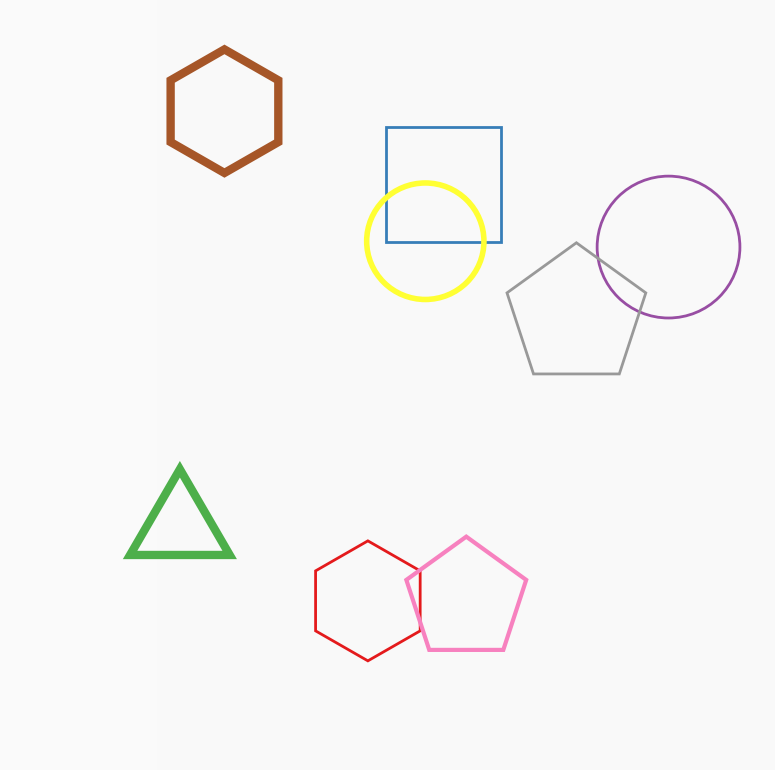[{"shape": "hexagon", "thickness": 1, "radius": 0.39, "center": [0.475, 0.22]}, {"shape": "square", "thickness": 1, "radius": 0.37, "center": [0.572, 0.76]}, {"shape": "triangle", "thickness": 3, "radius": 0.37, "center": [0.232, 0.316]}, {"shape": "circle", "thickness": 1, "radius": 0.46, "center": [0.863, 0.679]}, {"shape": "circle", "thickness": 2, "radius": 0.38, "center": [0.549, 0.687]}, {"shape": "hexagon", "thickness": 3, "radius": 0.4, "center": [0.29, 0.856]}, {"shape": "pentagon", "thickness": 1.5, "radius": 0.41, "center": [0.602, 0.222]}, {"shape": "pentagon", "thickness": 1, "radius": 0.47, "center": [0.744, 0.591]}]